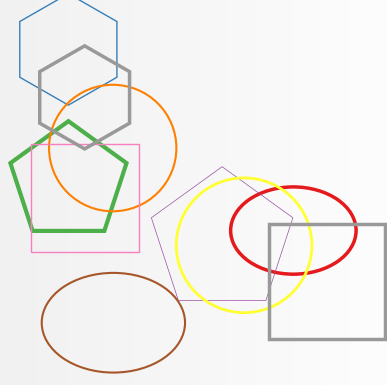[{"shape": "oval", "thickness": 2.5, "radius": 0.81, "center": [0.757, 0.401]}, {"shape": "hexagon", "thickness": 1, "radius": 0.72, "center": [0.176, 0.872]}, {"shape": "pentagon", "thickness": 3, "radius": 0.79, "center": [0.177, 0.528]}, {"shape": "pentagon", "thickness": 0.5, "radius": 0.96, "center": [0.573, 0.375]}, {"shape": "circle", "thickness": 1.5, "radius": 0.82, "center": [0.291, 0.615]}, {"shape": "circle", "thickness": 2, "radius": 0.88, "center": [0.63, 0.363]}, {"shape": "oval", "thickness": 1.5, "radius": 0.92, "center": [0.293, 0.162]}, {"shape": "square", "thickness": 1, "radius": 0.7, "center": [0.219, 0.486]}, {"shape": "square", "thickness": 2.5, "radius": 0.75, "center": [0.845, 0.268]}, {"shape": "hexagon", "thickness": 2.5, "radius": 0.67, "center": [0.218, 0.747]}]